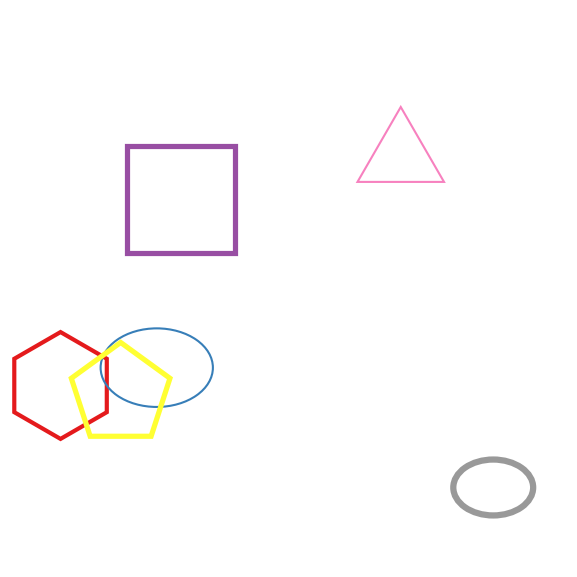[{"shape": "hexagon", "thickness": 2, "radius": 0.46, "center": [0.105, 0.332]}, {"shape": "oval", "thickness": 1, "radius": 0.49, "center": [0.271, 0.362]}, {"shape": "square", "thickness": 2.5, "radius": 0.46, "center": [0.313, 0.654]}, {"shape": "pentagon", "thickness": 2.5, "radius": 0.45, "center": [0.209, 0.316]}, {"shape": "triangle", "thickness": 1, "radius": 0.43, "center": [0.694, 0.727]}, {"shape": "oval", "thickness": 3, "radius": 0.35, "center": [0.854, 0.155]}]